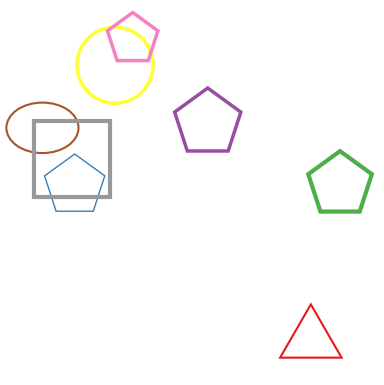[{"shape": "triangle", "thickness": 1.5, "radius": 0.46, "center": [0.807, 0.117]}, {"shape": "pentagon", "thickness": 1, "radius": 0.41, "center": [0.194, 0.518]}, {"shape": "pentagon", "thickness": 3, "radius": 0.43, "center": [0.883, 0.521]}, {"shape": "pentagon", "thickness": 2.5, "radius": 0.45, "center": [0.54, 0.681]}, {"shape": "circle", "thickness": 2.5, "radius": 0.49, "center": [0.299, 0.831]}, {"shape": "oval", "thickness": 1.5, "radius": 0.47, "center": [0.11, 0.668]}, {"shape": "pentagon", "thickness": 2.5, "radius": 0.34, "center": [0.345, 0.898]}, {"shape": "square", "thickness": 3, "radius": 0.49, "center": [0.187, 0.587]}]